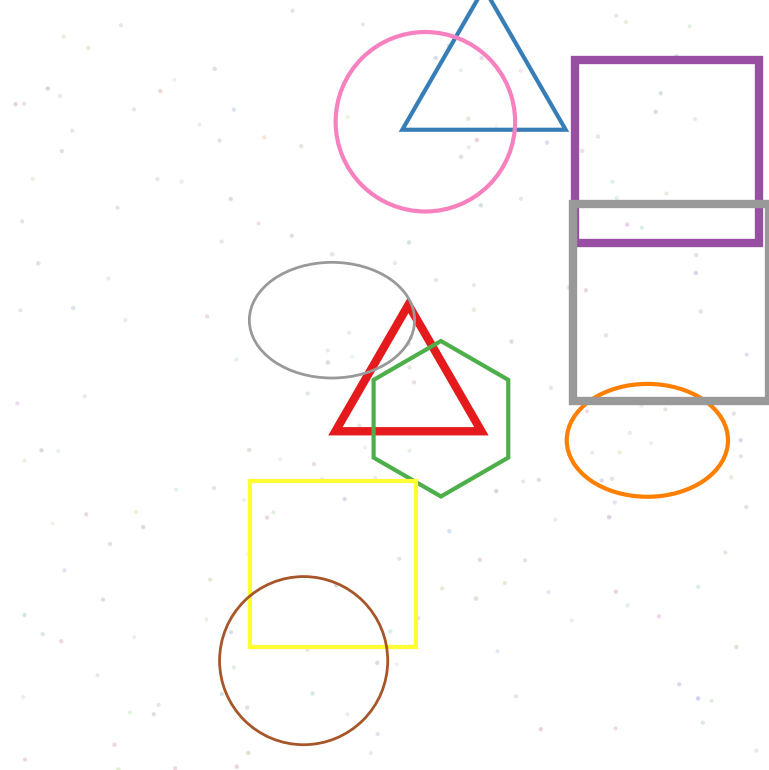[{"shape": "triangle", "thickness": 3, "radius": 0.55, "center": [0.53, 0.495]}, {"shape": "triangle", "thickness": 1.5, "radius": 0.61, "center": [0.629, 0.893]}, {"shape": "hexagon", "thickness": 1.5, "radius": 0.5, "center": [0.573, 0.456]}, {"shape": "square", "thickness": 3, "radius": 0.6, "center": [0.866, 0.803]}, {"shape": "oval", "thickness": 1.5, "radius": 0.52, "center": [0.841, 0.428]}, {"shape": "square", "thickness": 1.5, "radius": 0.54, "center": [0.433, 0.267]}, {"shape": "circle", "thickness": 1, "radius": 0.55, "center": [0.394, 0.142]}, {"shape": "circle", "thickness": 1.5, "radius": 0.58, "center": [0.552, 0.842]}, {"shape": "square", "thickness": 3, "radius": 0.64, "center": [0.872, 0.607]}, {"shape": "oval", "thickness": 1, "radius": 0.54, "center": [0.431, 0.584]}]